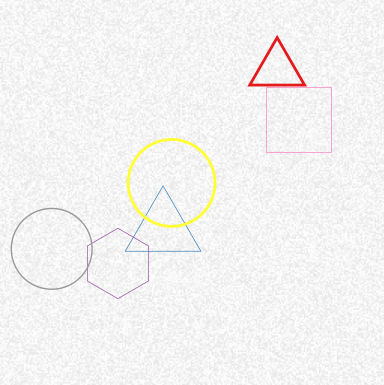[{"shape": "triangle", "thickness": 2, "radius": 0.41, "center": [0.72, 0.82]}, {"shape": "triangle", "thickness": 0.5, "radius": 0.57, "center": [0.424, 0.404]}, {"shape": "hexagon", "thickness": 0.5, "radius": 0.46, "center": [0.306, 0.316]}, {"shape": "circle", "thickness": 2, "radius": 0.56, "center": [0.446, 0.525]}, {"shape": "square", "thickness": 0.5, "radius": 0.42, "center": [0.776, 0.689]}, {"shape": "circle", "thickness": 1, "radius": 0.52, "center": [0.134, 0.354]}]